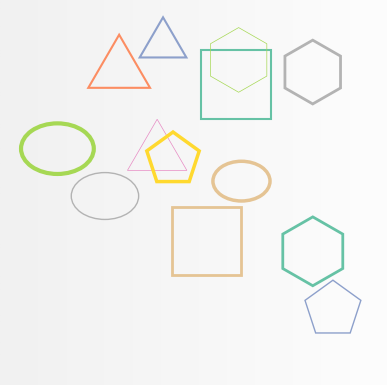[{"shape": "hexagon", "thickness": 2, "radius": 0.45, "center": [0.807, 0.347]}, {"shape": "square", "thickness": 1.5, "radius": 0.45, "center": [0.61, 0.781]}, {"shape": "triangle", "thickness": 1.5, "radius": 0.46, "center": [0.307, 0.818]}, {"shape": "pentagon", "thickness": 1, "radius": 0.38, "center": [0.859, 0.196]}, {"shape": "triangle", "thickness": 1.5, "radius": 0.35, "center": [0.421, 0.886]}, {"shape": "triangle", "thickness": 0.5, "radius": 0.44, "center": [0.406, 0.602]}, {"shape": "hexagon", "thickness": 0.5, "radius": 0.42, "center": [0.616, 0.844]}, {"shape": "oval", "thickness": 3, "radius": 0.47, "center": [0.148, 0.614]}, {"shape": "pentagon", "thickness": 2.5, "radius": 0.36, "center": [0.446, 0.586]}, {"shape": "square", "thickness": 2, "radius": 0.45, "center": [0.534, 0.374]}, {"shape": "oval", "thickness": 2.5, "radius": 0.37, "center": [0.623, 0.53]}, {"shape": "oval", "thickness": 1, "radius": 0.43, "center": [0.271, 0.491]}, {"shape": "hexagon", "thickness": 2, "radius": 0.41, "center": [0.807, 0.813]}]